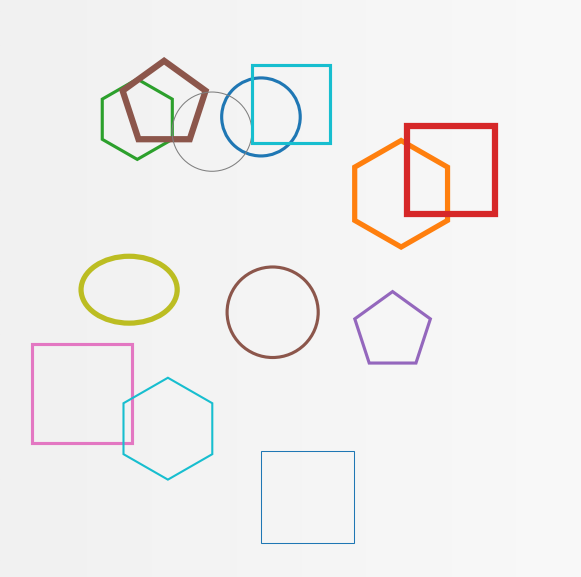[{"shape": "circle", "thickness": 1.5, "radius": 0.34, "center": [0.449, 0.797]}, {"shape": "square", "thickness": 0.5, "radius": 0.4, "center": [0.529, 0.138]}, {"shape": "hexagon", "thickness": 2.5, "radius": 0.46, "center": [0.69, 0.664]}, {"shape": "hexagon", "thickness": 1.5, "radius": 0.35, "center": [0.236, 0.793]}, {"shape": "square", "thickness": 3, "radius": 0.38, "center": [0.776, 0.705]}, {"shape": "pentagon", "thickness": 1.5, "radius": 0.34, "center": [0.675, 0.426]}, {"shape": "circle", "thickness": 1.5, "radius": 0.39, "center": [0.469, 0.458]}, {"shape": "pentagon", "thickness": 3, "radius": 0.38, "center": [0.282, 0.819]}, {"shape": "square", "thickness": 1.5, "radius": 0.43, "center": [0.141, 0.318]}, {"shape": "circle", "thickness": 0.5, "radius": 0.34, "center": [0.365, 0.771]}, {"shape": "oval", "thickness": 2.5, "radius": 0.41, "center": [0.222, 0.497]}, {"shape": "hexagon", "thickness": 1, "radius": 0.44, "center": [0.289, 0.257]}, {"shape": "square", "thickness": 1.5, "radius": 0.34, "center": [0.501, 0.819]}]